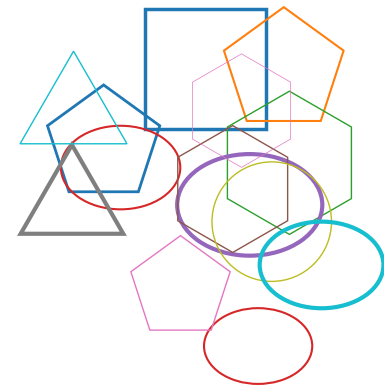[{"shape": "pentagon", "thickness": 2, "radius": 0.77, "center": [0.269, 0.626]}, {"shape": "square", "thickness": 2.5, "radius": 0.78, "center": [0.533, 0.821]}, {"shape": "pentagon", "thickness": 1.5, "radius": 0.82, "center": [0.737, 0.818]}, {"shape": "hexagon", "thickness": 1, "radius": 0.93, "center": [0.752, 0.577]}, {"shape": "oval", "thickness": 1.5, "radius": 0.78, "center": [0.313, 0.565]}, {"shape": "oval", "thickness": 1.5, "radius": 0.7, "center": [0.67, 0.101]}, {"shape": "oval", "thickness": 3, "radius": 0.94, "center": [0.649, 0.468]}, {"shape": "hexagon", "thickness": 1, "radius": 0.82, "center": [0.604, 0.509]}, {"shape": "pentagon", "thickness": 1, "radius": 0.68, "center": [0.469, 0.252]}, {"shape": "hexagon", "thickness": 0.5, "radius": 0.74, "center": [0.627, 0.713]}, {"shape": "triangle", "thickness": 3, "radius": 0.77, "center": [0.187, 0.47]}, {"shape": "circle", "thickness": 1, "radius": 0.78, "center": [0.706, 0.424]}, {"shape": "oval", "thickness": 3, "radius": 0.8, "center": [0.835, 0.312]}, {"shape": "triangle", "thickness": 1, "radius": 0.8, "center": [0.191, 0.707]}]